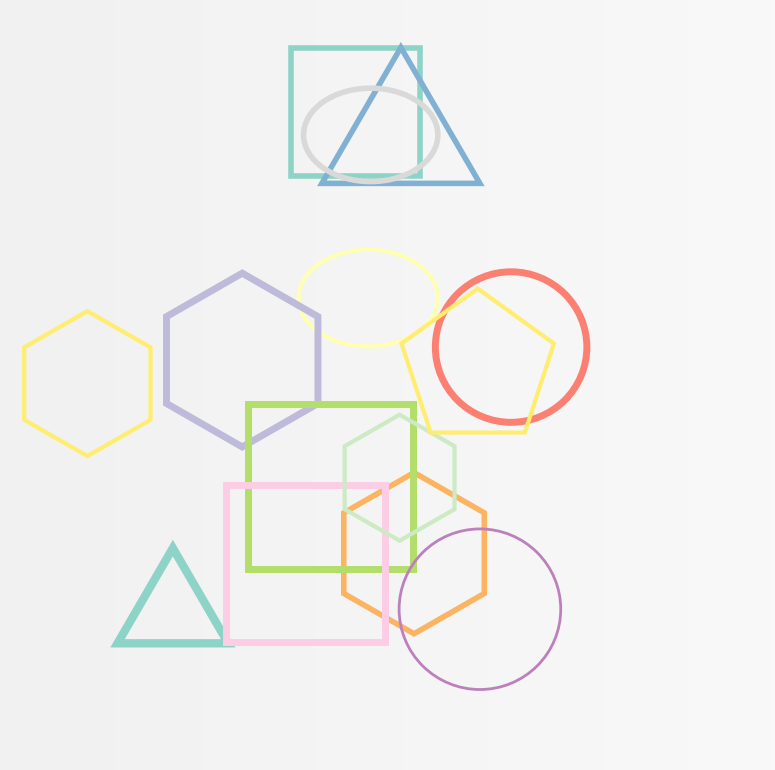[{"shape": "square", "thickness": 2, "radius": 0.42, "center": [0.459, 0.854]}, {"shape": "triangle", "thickness": 3, "radius": 0.41, "center": [0.223, 0.206]}, {"shape": "oval", "thickness": 1.5, "radius": 0.45, "center": [0.475, 0.613]}, {"shape": "hexagon", "thickness": 2.5, "radius": 0.56, "center": [0.313, 0.532]}, {"shape": "circle", "thickness": 2.5, "radius": 0.49, "center": [0.659, 0.549]}, {"shape": "triangle", "thickness": 2, "radius": 0.59, "center": [0.517, 0.821]}, {"shape": "hexagon", "thickness": 2, "radius": 0.52, "center": [0.534, 0.282]}, {"shape": "square", "thickness": 2.5, "radius": 0.53, "center": [0.426, 0.368]}, {"shape": "square", "thickness": 2.5, "radius": 0.51, "center": [0.394, 0.268]}, {"shape": "oval", "thickness": 2, "radius": 0.43, "center": [0.478, 0.825]}, {"shape": "circle", "thickness": 1, "radius": 0.52, "center": [0.619, 0.209]}, {"shape": "hexagon", "thickness": 1.5, "radius": 0.41, "center": [0.516, 0.38]}, {"shape": "hexagon", "thickness": 1.5, "radius": 0.47, "center": [0.113, 0.502]}, {"shape": "pentagon", "thickness": 1.5, "radius": 0.52, "center": [0.616, 0.522]}]